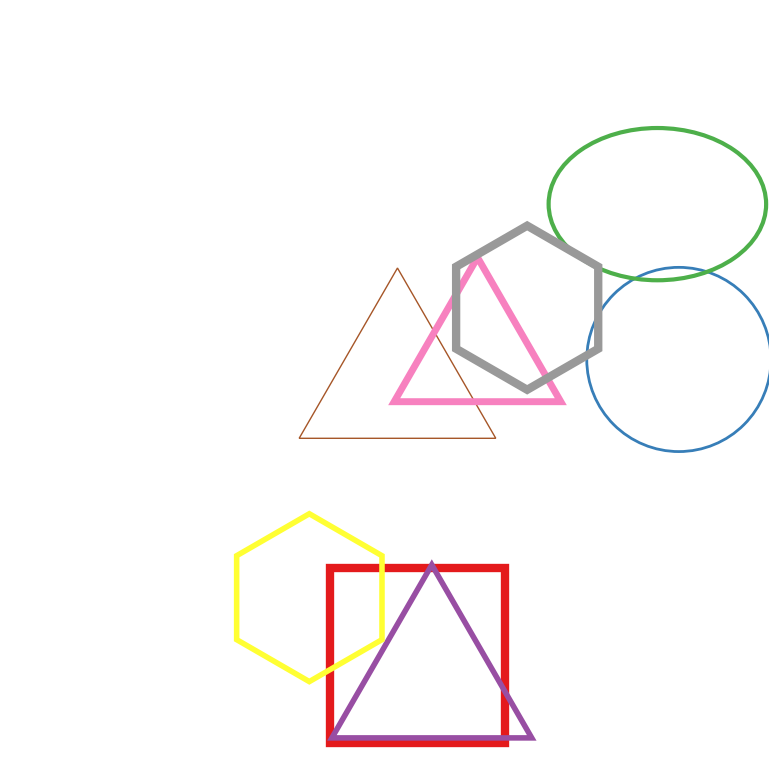[{"shape": "square", "thickness": 3, "radius": 0.57, "center": [0.542, 0.149]}, {"shape": "circle", "thickness": 1, "radius": 0.6, "center": [0.882, 0.533]}, {"shape": "oval", "thickness": 1.5, "radius": 0.71, "center": [0.854, 0.735]}, {"shape": "triangle", "thickness": 2, "radius": 0.75, "center": [0.561, 0.117]}, {"shape": "hexagon", "thickness": 2, "radius": 0.54, "center": [0.402, 0.224]}, {"shape": "triangle", "thickness": 0.5, "radius": 0.74, "center": [0.516, 0.504]}, {"shape": "triangle", "thickness": 2.5, "radius": 0.62, "center": [0.62, 0.541]}, {"shape": "hexagon", "thickness": 3, "radius": 0.53, "center": [0.685, 0.6]}]